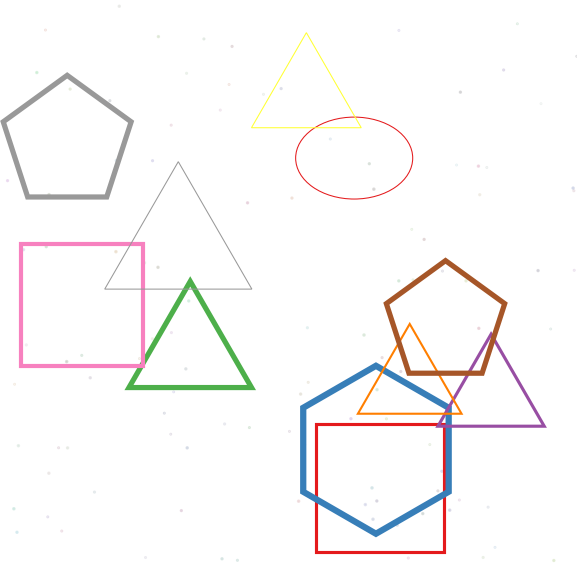[{"shape": "square", "thickness": 1.5, "radius": 0.55, "center": [0.657, 0.154]}, {"shape": "oval", "thickness": 0.5, "radius": 0.51, "center": [0.613, 0.725]}, {"shape": "hexagon", "thickness": 3, "radius": 0.73, "center": [0.651, 0.22]}, {"shape": "triangle", "thickness": 2.5, "radius": 0.61, "center": [0.329, 0.389]}, {"shape": "triangle", "thickness": 1.5, "radius": 0.53, "center": [0.85, 0.314]}, {"shape": "triangle", "thickness": 1, "radius": 0.52, "center": [0.709, 0.335]}, {"shape": "triangle", "thickness": 0.5, "radius": 0.55, "center": [0.531, 0.833]}, {"shape": "pentagon", "thickness": 2.5, "radius": 0.54, "center": [0.771, 0.44]}, {"shape": "square", "thickness": 2, "radius": 0.53, "center": [0.142, 0.471]}, {"shape": "pentagon", "thickness": 2.5, "radius": 0.58, "center": [0.116, 0.752]}, {"shape": "triangle", "thickness": 0.5, "radius": 0.74, "center": [0.309, 0.572]}]